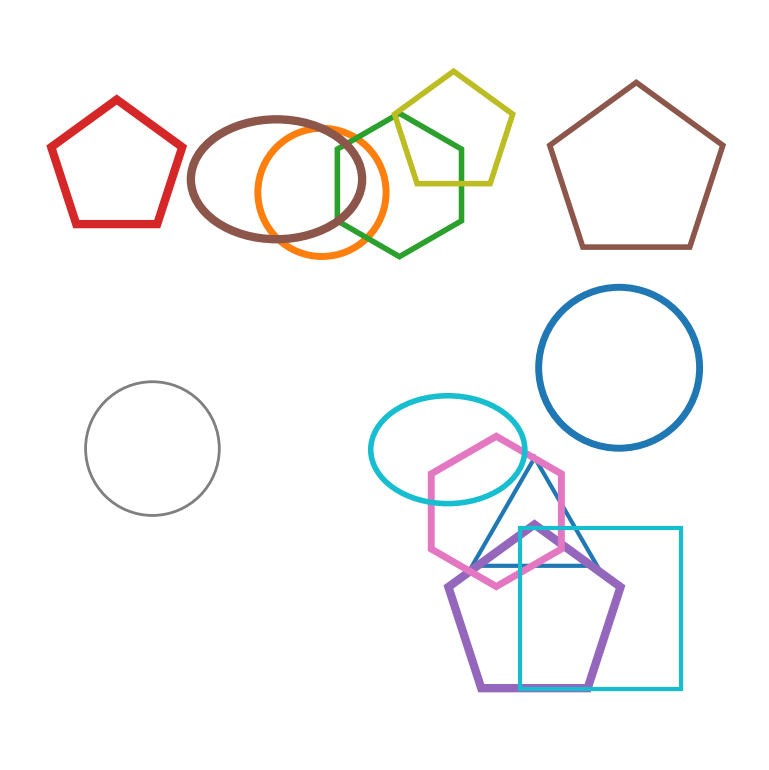[{"shape": "circle", "thickness": 2.5, "radius": 0.52, "center": [0.804, 0.522]}, {"shape": "triangle", "thickness": 1.5, "radius": 0.47, "center": [0.694, 0.312]}, {"shape": "circle", "thickness": 2.5, "radius": 0.42, "center": [0.418, 0.75]}, {"shape": "hexagon", "thickness": 2, "radius": 0.47, "center": [0.519, 0.76]}, {"shape": "pentagon", "thickness": 3, "radius": 0.45, "center": [0.152, 0.781]}, {"shape": "pentagon", "thickness": 3, "radius": 0.59, "center": [0.694, 0.201]}, {"shape": "oval", "thickness": 3, "radius": 0.56, "center": [0.359, 0.767]}, {"shape": "pentagon", "thickness": 2, "radius": 0.59, "center": [0.826, 0.775]}, {"shape": "hexagon", "thickness": 2.5, "radius": 0.49, "center": [0.645, 0.336]}, {"shape": "circle", "thickness": 1, "radius": 0.43, "center": [0.198, 0.417]}, {"shape": "pentagon", "thickness": 2, "radius": 0.4, "center": [0.589, 0.827]}, {"shape": "oval", "thickness": 2, "radius": 0.5, "center": [0.582, 0.416]}, {"shape": "square", "thickness": 1.5, "radius": 0.52, "center": [0.78, 0.21]}]